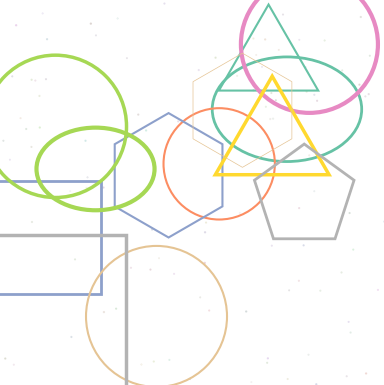[{"shape": "oval", "thickness": 2, "radius": 0.97, "center": [0.745, 0.716]}, {"shape": "triangle", "thickness": 1.5, "radius": 0.74, "center": [0.698, 0.839]}, {"shape": "circle", "thickness": 1.5, "radius": 0.72, "center": [0.569, 0.574]}, {"shape": "hexagon", "thickness": 1.5, "radius": 0.81, "center": [0.438, 0.545]}, {"shape": "square", "thickness": 2, "radius": 0.73, "center": [0.117, 0.383]}, {"shape": "circle", "thickness": 3, "radius": 0.89, "center": [0.804, 0.885]}, {"shape": "oval", "thickness": 3, "radius": 0.77, "center": [0.248, 0.561]}, {"shape": "circle", "thickness": 2.5, "radius": 0.92, "center": [0.144, 0.672]}, {"shape": "triangle", "thickness": 2.5, "radius": 0.85, "center": [0.707, 0.631]}, {"shape": "hexagon", "thickness": 0.5, "radius": 0.74, "center": [0.63, 0.714]}, {"shape": "circle", "thickness": 1.5, "radius": 0.92, "center": [0.407, 0.178]}, {"shape": "square", "thickness": 2.5, "radius": 0.99, "center": [0.129, 0.192]}, {"shape": "pentagon", "thickness": 2, "radius": 0.68, "center": [0.79, 0.49]}]